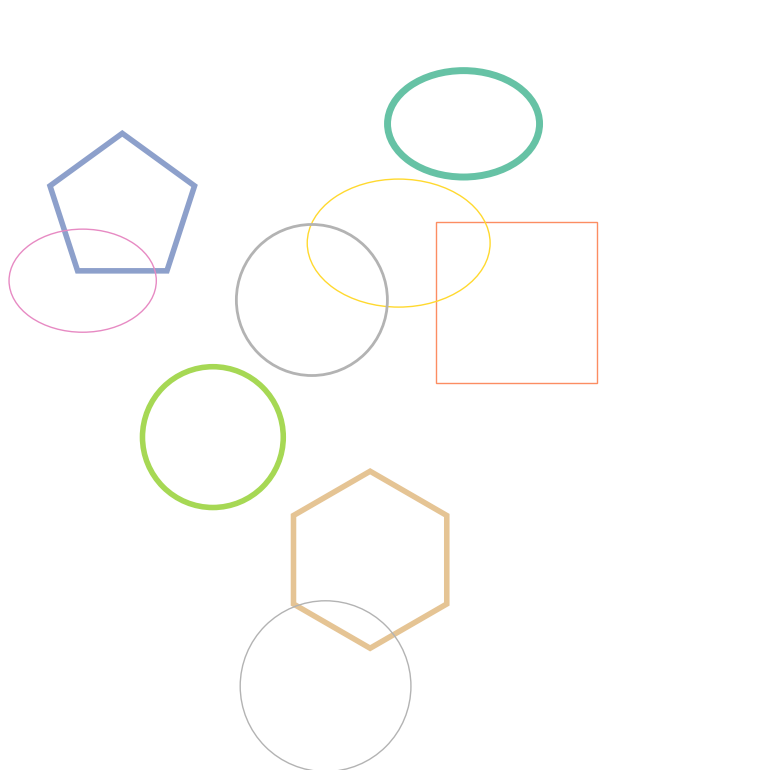[{"shape": "oval", "thickness": 2.5, "radius": 0.49, "center": [0.602, 0.839]}, {"shape": "square", "thickness": 0.5, "radius": 0.52, "center": [0.671, 0.607]}, {"shape": "pentagon", "thickness": 2, "radius": 0.49, "center": [0.159, 0.728]}, {"shape": "oval", "thickness": 0.5, "radius": 0.48, "center": [0.107, 0.635]}, {"shape": "circle", "thickness": 2, "radius": 0.46, "center": [0.276, 0.432]}, {"shape": "oval", "thickness": 0.5, "radius": 0.59, "center": [0.518, 0.684]}, {"shape": "hexagon", "thickness": 2, "radius": 0.57, "center": [0.481, 0.273]}, {"shape": "circle", "thickness": 1, "radius": 0.49, "center": [0.405, 0.61]}, {"shape": "circle", "thickness": 0.5, "radius": 0.55, "center": [0.423, 0.109]}]